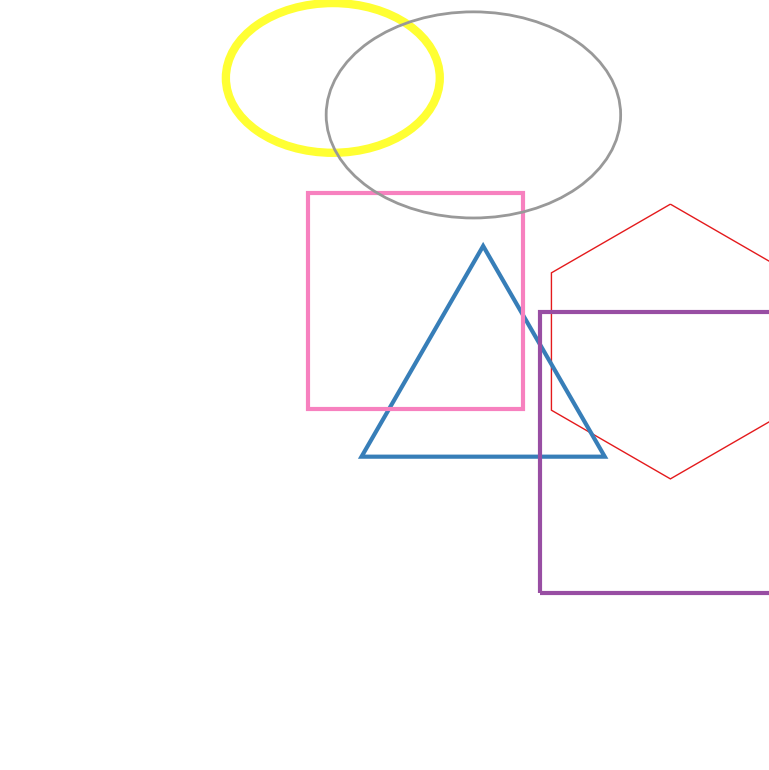[{"shape": "hexagon", "thickness": 0.5, "radius": 0.89, "center": [0.871, 0.556]}, {"shape": "triangle", "thickness": 1.5, "radius": 0.91, "center": [0.627, 0.498]}, {"shape": "square", "thickness": 1.5, "radius": 0.91, "center": [0.884, 0.412]}, {"shape": "oval", "thickness": 3, "radius": 0.69, "center": [0.432, 0.899]}, {"shape": "square", "thickness": 1.5, "radius": 0.7, "center": [0.54, 0.609]}, {"shape": "oval", "thickness": 1, "radius": 0.96, "center": [0.615, 0.851]}]